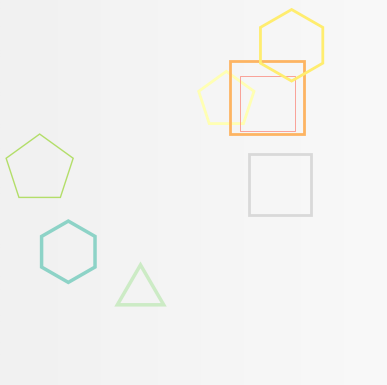[{"shape": "hexagon", "thickness": 2.5, "radius": 0.4, "center": [0.176, 0.346]}, {"shape": "pentagon", "thickness": 2, "radius": 0.38, "center": [0.584, 0.74]}, {"shape": "square", "thickness": 0.5, "radius": 0.35, "center": [0.69, 0.732]}, {"shape": "square", "thickness": 2, "radius": 0.48, "center": [0.689, 0.747]}, {"shape": "pentagon", "thickness": 1, "radius": 0.45, "center": [0.102, 0.561]}, {"shape": "square", "thickness": 2, "radius": 0.4, "center": [0.722, 0.521]}, {"shape": "triangle", "thickness": 2.5, "radius": 0.35, "center": [0.363, 0.243]}, {"shape": "hexagon", "thickness": 2, "radius": 0.46, "center": [0.753, 0.882]}]